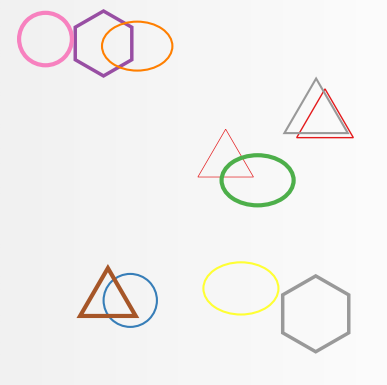[{"shape": "triangle", "thickness": 0.5, "radius": 0.41, "center": [0.582, 0.582]}, {"shape": "triangle", "thickness": 1, "radius": 0.42, "center": [0.839, 0.685]}, {"shape": "circle", "thickness": 1.5, "radius": 0.34, "center": [0.336, 0.22]}, {"shape": "oval", "thickness": 3, "radius": 0.46, "center": [0.665, 0.532]}, {"shape": "hexagon", "thickness": 2.5, "radius": 0.42, "center": [0.267, 0.887]}, {"shape": "oval", "thickness": 1.5, "radius": 0.45, "center": [0.354, 0.88]}, {"shape": "oval", "thickness": 1.5, "radius": 0.48, "center": [0.622, 0.251]}, {"shape": "triangle", "thickness": 3, "radius": 0.41, "center": [0.278, 0.221]}, {"shape": "circle", "thickness": 3, "radius": 0.34, "center": [0.117, 0.899]}, {"shape": "hexagon", "thickness": 2.5, "radius": 0.49, "center": [0.815, 0.185]}, {"shape": "triangle", "thickness": 1.5, "radius": 0.47, "center": [0.816, 0.702]}]